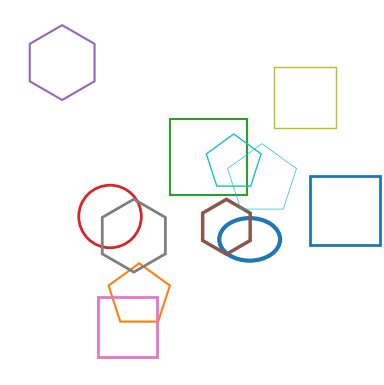[{"shape": "oval", "thickness": 3, "radius": 0.39, "center": [0.649, 0.378]}, {"shape": "square", "thickness": 2, "radius": 0.45, "center": [0.896, 0.453]}, {"shape": "pentagon", "thickness": 1.5, "radius": 0.42, "center": [0.362, 0.232]}, {"shape": "square", "thickness": 1.5, "radius": 0.5, "center": [0.541, 0.593]}, {"shape": "circle", "thickness": 2, "radius": 0.41, "center": [0.286, 0.438]}, {"shape": "hexagon", "thickness": 1.5, "radius": 0.49, "center": [0.161, 0.837]}, {"shape": "hexagon", "thickness": 2.5, "radius": 0.36, "center": [0.588, 0.411]}, {"shape": "square", "thickness": 2, "radius": 0.38, "center": [0.331, 0.151]}, {"shape": "hexagon", "thickness": 2, "radius": 0.47, "center": [0.348, 0.388]}, {"shape": "square", "thickness": 1, "radius": 0.4, "center": [0.793, 0.747]}, {"shape": "pentagon", "thickness": 0.5, "radius": 0.47, "center": [0.681, 0.533]}, {"shape": "pentagon", "thickness": 1, "radius": 0.37, "center": [0.607, 0.577]}]